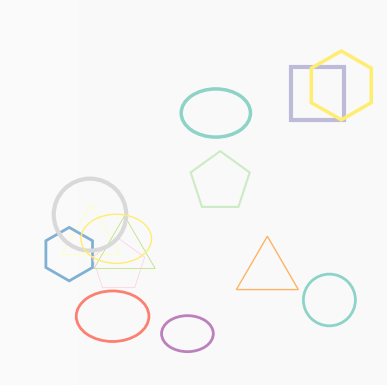[{"shape": "circle", "thickness": 2, "radius": 0.34, "center": [0.85, 0.221]}, {"shape": "oval", "thickness": 2.5, "radius": 0.45, "center": [0.557, 0.706]}, {"shape": "triangle", "thickness": 0.5, "radius": 0.44, "center": [0.235, 0.383]}, {"shape": "square", "thickness": 3, "radius": 0.34, "center": [0.819, 0.757]}, {"shape": "oval", "thickness": 2, "radius": 0.47, "center": [0.291, 0.179]}, {"shape": "hexagon", "thickness": 2, "radius": 0.35, "center": [0.179, 0.34]}, {"shape": "triangle", "thickness": 1, "radius": 0.46, "center": [0.69, 0.294]}, {"shape": "triangle", "thickness": 0.5, "radius": 0.46, "center": [0.322, 0.348]}, {"shape": "pentagon", "thickness": 0.5, "radius": 0.35, "center": [0.306, 0.31]}, {"shape": "circle", "thickness": 3, "radius": 0.47, "center": [0.232, 0.442]}, {"shape": "oval", "thickness": 2, "radius": 0.33, "center": [0.484, 0.133]}, {"shape": "pentagon", "thickness": 1.5, "radius": 0.4, "center": [0.568, 0.527]}, {"shape": "hexagon", "thickness": 2.5, "radius": 0.45, "center": [0.881, 0.778]}, {"shape": "oval", "thickness": 1, "radius": 0.46, "center": [0.3, 0.38]}]